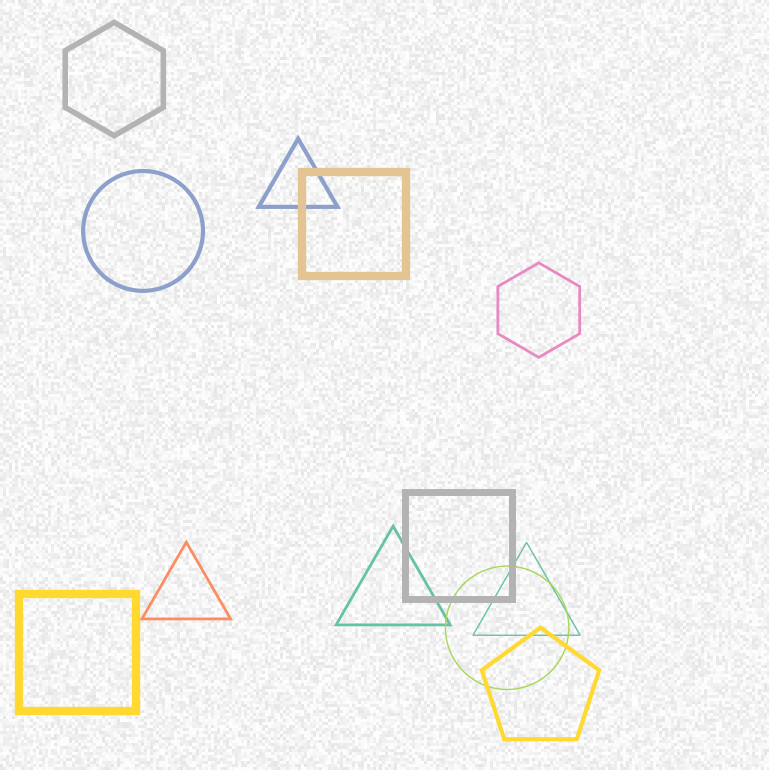[{"shape": "triangle", "thickness": 0.5, "radius": 0.4, "center": [0.684, 0.215]}, {"shape": "triangle", "thickness": 1, "radius": 0.43, "center": [0.511, 0.231]}, {"shape": "triangle", "thickness": 1, "radius": 0.33, "center": [0.242, 0.229]}, {"shape": "triangle", "thickness": 1.5, "radius": 0.29, "center": [0.387, 0.761]}, {"shape": "circle", "thickness": 1.5, "radius": 0.39, "center": [0.186, 0.7]}, {"shape": "hexagon", "thickness": 1, "radius": 0.31, "center": [0.7, 0.597]}, {"shape": "circle", "thickness": 0.5, "radius": 0.4, "center": [0.659, 0.185]}, {"shape": "square", "thickness": 3, "radius": 0.38, "center": [0.101, 0.153]}, {"shape": "pentagon", "thickness": 1.5, "radius": 0.4, "center": [0.702, 0.105]}, {"shape": "square", "thickness": 3, "radius": 0.34, "center": [0.459, 0.709]}, {"shape": "hexagon", "thickness": 2, "radius": 0.37, "center": [0.148, 0.897]}, {"shape": "square", "thickness": 2.5, "radius": 0.35, "center": [0.595, 0.291]}]